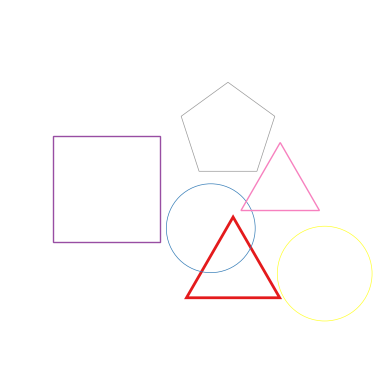[{"shape": "triangle", "thickness": 2, "radius": 0.7, "center": [0.605, 0.296]}, {"shape": "circle", "thickness": 0.5, "radius": 0.58, "center": [0.547, 0.407]}, {"shape": "square", "thickness": 1, "radius": 0.69, "center": [0.277, 0.509]}, {"shape": "circle", "thickness": 0.5, "radius": 0.62, "center": [0.843, 0.289]}, {"shape": "triangle", "thickness": 1, "radius": 0.59, "center": [0.728, 0.512]}, {"shape": "pentagon", "thickness": 0.5, "radius": 0.64, "center": [0.592, 0.659]}]